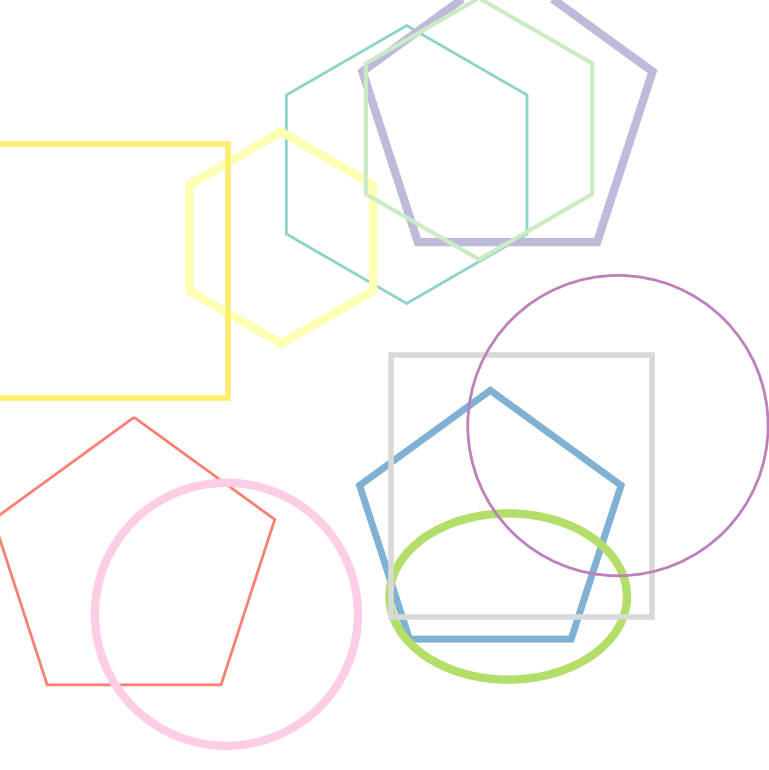[{"shape": "hexagon", "thickness": 1, "radius": 0.9, "center": [0.528, 0.786]}, {"shape": "hexagon", "thickness": 3, "radius": 0.69, "center": [0.365, 0.691]}, {"shape": "pentagon", "thickness": 3, "radius": 0.99, "center": [0.659, 0.846]}, {"shape": "pentagon", "thickness": 1, "radius": 0.96, "center": [0.174, 0.266]}, {"shape": "pentagon", "thickness": 2.5, "radius": 0.89, "center": [0.637, 0.314]}, {"shape": "oval", "thickness": 3, "radius": 0.77, "center": [0.66, 0.225]}, {"shape": "circle", "thickness": 3, "radius": 0.85, "center": [0.294, 0.202]}, {"shape": "square", "thickness": 2, "radius": 0.85, "center": [0.677, 0.369]}, {"shape": "circle", "thickness": 1, "radius": 0.98, "center": [0.803, 0.447]}, {"shape": "hexagon", "thickness": 1.5, "radius": 0.85, "center": [0.622, 0.833]}, {"shape": "square", "thickness": 2, "radius": 0.82, "center": [0.131, 0.648]}]